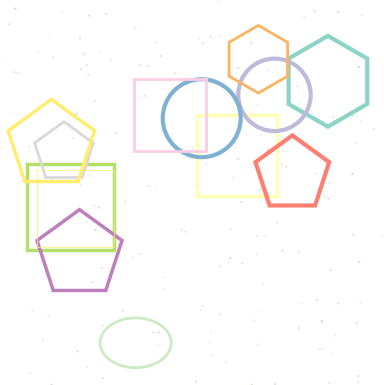[{"shape": "hexagon", "thickness": 3, "radius": 0.59, "center": [0.852, 0.789]}, {"shape": "square", "thickness": 2.5, "radius": 0.52, "center": [0.615, 0.596]}, {"shape": "circle", "thickness": 3, "radius": 0.47, "center": [0.713, 0.754]}, {"shape": "pentagon", "thickness": 3, "radius": 0.5, "center": [0.759, 0.548]}, {"shape": "circle", "thickness": 3, "radius": 0.51, "center": [0.524, 0.693]}, {"shape": "hexagon", "thickness": 2, "radius": 0.44, "center": [0.671, 0.846]}, {"shape": "square", "thickness": 2.5, "radius": 0.56, "center": [0.183, 0.462]}, {"shape": "square", "thickness": 2, "radius": 0.47, "center": [0.441, 0.7]}, {"shape": "pentagon", "thickness": 2, "radius": 0.4, "center": [0.166, 0.604]}, {"shape": "pentagon", "thickness": 2.5, "radius": 0.58, "center": [0.207, 0.339]}, {"shape": "oval", "thickness": 2, "radius": 0.46, "center": [0.352, 0.11]}, {"shape": "pentagon", "thickness": 2.5, "radius": 0.59, "center": [0.134, 0.624]}, {"shape": "square", "thickness": 0.5, "radius": 0.5, "center": [0.196, 0.459]}]